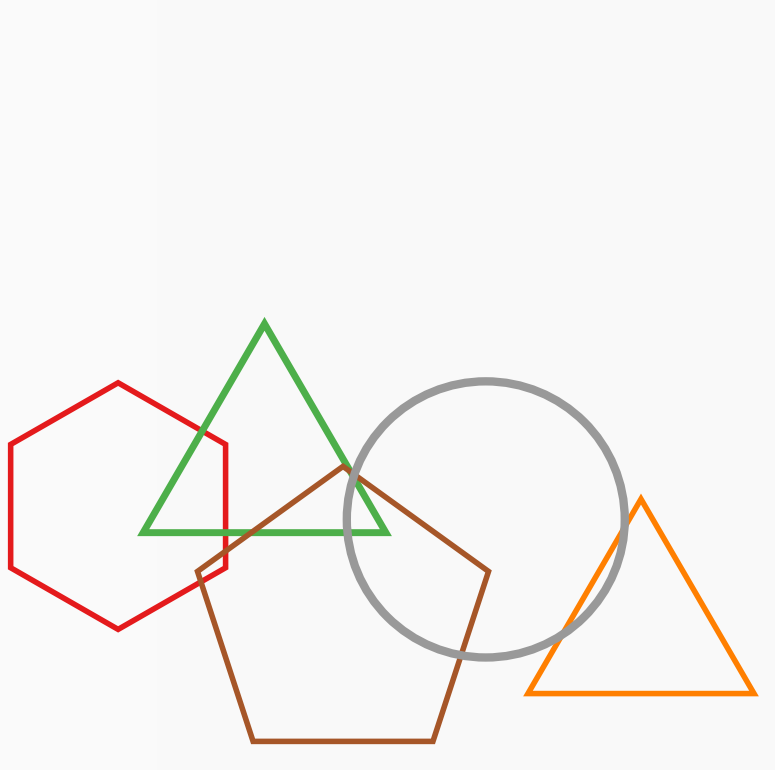[{"shape": "hexagon", "thickness": 2, "radius": 0.8, "center": [0.152, 0.343]}, {"shape": "triangle", "thickness": 2.5, "radius": 0.9, "center": [0.341, 0.399]}, {"shape": "triangle", "thickness": 2, "radius": 0.84, "center": [0.827, 0.183]}, {"shape": "pentagon", "thickness": 2, "radius": 0.99, "center": [0.443, 0.197]}, {"shape": "circle", "thickness": 3, "radius": 0.9, "center": [0.627, 0.325]}]